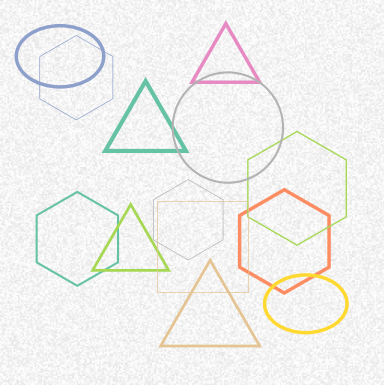[{"shape": "hexagon", "thickness": 1.5, "radius": 0.61, "center": [0.201, 0.38]}, {"shape": "triangle", "thickness": 3, "radius": 0.61, "center": [0.378, 0.668]}, {"shape": "hexagon", "thickness": 2.5, "radius": 0.67, "center": [0.739, 0.373]}, {"shape": "hexagon", "thickness": 0.5, "radius": 0.55, "center": [0.198, 0.798]}, {"shape": "oval", "thickness": 2.5, "radius": 0.57, "center": [0.156, 0.854]}, {"shape": "triangle", "thickness": 2.5, "radius": 0.51, "center": [0.587, 0.837]}, {"shape": "triangle", "thickness": 2, "radius": 0.57, "center": [0.339, 0.355]}, {"shape": "hexagon", "thickness": 1, "radius": 0.74, "center": [0.772, 0.511]}, {"shape": "oval", "thickness": 2.5, "radius": 0.54, "center": [0.794, 0.211]}, {"shape": "square", "thickness": 0.5, "radius": 0.59, "center": [0.526, 0.36]}, {"shape": "triangle", "thickness": 2, "radius": 0.74, "center": [0.546, 0.176]}, {"shape": "hexagon", "thickness": 0.5, "radius": 0.52, "center": [0.489, 0.429]}, {"shape": "circle", "thickness": 1.5, "radius": 0.72, "center": [0.592, 0.669]}]